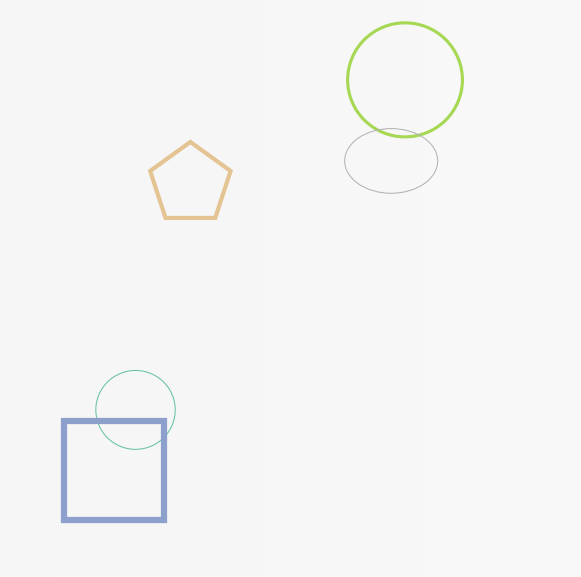[{"shape": "circle", "thickness": 0.5, "radius": 0.34, "center": [0.233, 0.289]}, {"shape": "square", "thickness": 3, "radius": 0.43, "center": [0.196, 0.185]}, {"shape": "circle", "thickness": 1.5, "radius": 0.49, "center": [0.697, 0.861]}, {"shape": "pentagon", "thickness": 2, "radius": 0.36, "center": [0.328, 0.681]}, {"shape": "oval", "thickness": 0.5, "radius": 0.4, "center": [0.673, 0.72]}]